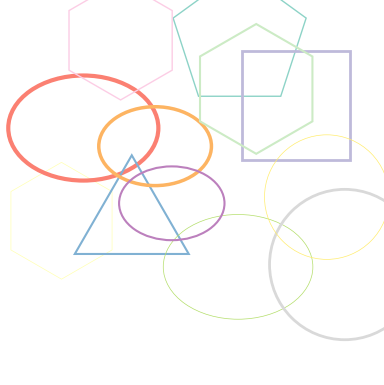[{"shape": "pentagon", "thickness": 1, "radius": 0.91, "center": [0.622, 0.897]}, {"shape": "hexagon", "thickness": 0.5, "radius": 0.76, "center": [0.16, 0.427]}, {"shape": "square", "thickness": 2, "radius": 0.7, "center": [0.768, 0.726]}, {"shape": "oval", "thickness": 3, "radius": 0.97, "center": [0.216, 0.667]}, {"shape": "triangle", "thickness": 1.5, "radius": 0.85, "center": [0.342, 0.426]}, {"shape": "oval", "thickness": 2.5, "radius": 0.73, "center": [0.403, 0.62]}, {"shape": "oval", "thickness": 0.5, "radius": 0.97, "center": [0.618, 0.307]}, {"shape": "hexagon", "thickness": 1, "radius": 0.77, "center": [0.313, 0.895]}, {"shape": "circle", "thickness": 2, "radius": 0.98, "center": [0.895, 0.313]}, {"shape": "oval", "thickness": 1.5, "radius": 0.68, "center": [0.446, 0.472]}, {"shape": "hexagon", "thickness": 1.5, "radius": 0.84, "center": [0.665, 0.769]}, {"shape": "circle", "thickness": 0.5, "radius": 0.81, "center": [0.849, 0.488]}]